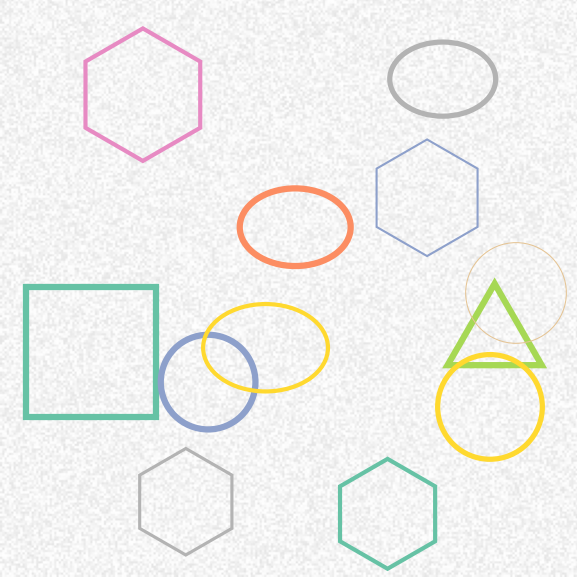[{"shape": "square", "thickness": 3, "radius": 0.56, "center": [0.158, 0.39]}, {"shape": "hexagon", "thickness": 2, "radius": 0.48, "center": [0.671, 0.109]}, {"shape": "oval", "thickness": 3, "radius": 0.48, "center": [0.511, 0.606]}, {"shape": "circle", "thickness": 3, "radius": 0.41, "center": [0.36, 0.337]}, {"shape": "hexagon", "thickness": 1, "radius": 0.5, "center": [0.74, 0.657]}, {"shape": "hexagon", "thickness": 2, "radius": 0.57, "center": [0.247, 0.835]}, {"shape": "triangle", "thickness": 3, "radius": 0.47, "center": [0.857, 0.414]}, {"shape": "circle", "thickness": 2.5, "radius": 0.45, "center": [0.848, 0.295]}, {"shape": "oval", "thickness": 2, "radius": 0.54, "center": [0.46, 0.397]}, {"shape": "circle", "thickness": 0.5, "radius": 0.44, "center": [0.894, 0.492]}, {"shape": "oval", "thickness": 2.5, "radius": 0.46, "center": [0.767, 0.862]}, {"shape": "hexagon", "thickness": 1.5, "radius": 0.46, "center": [0.322, 0.13]}]